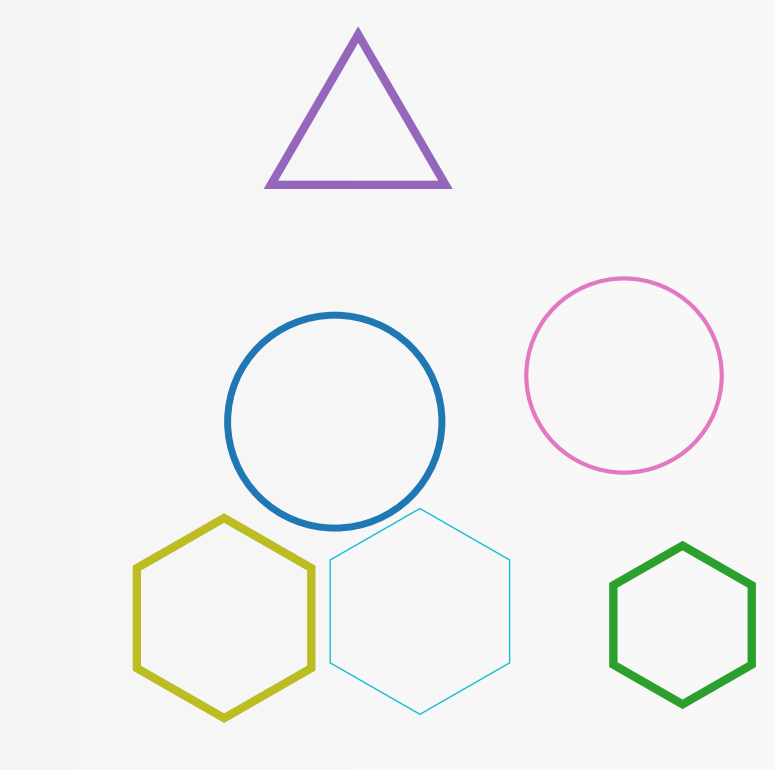[{"shape": "circle", "thickness": 2.5, "radius": 0.69, "center": [0.432, 0.452]}, {"shape": "hexagon", "thickness": 3, "radius": 0.52, "center": [0.881, 0.188]}, {"shape": "triangle", "thickness": 3, "radius": 0.65, "center": [0.462, 0.825]}, {"shape": "circle", "thickness": 1.5, "radius": 0.63, "center": [0.805, 0.512]}, {"shape": "hexagon", "thickness": 3, "radius": 0.65, "center": [0.289, 0.197]}, {"shape": "hexagon", "thickness": 0.5, "radius": 0.67, "center": [0.542, 0.206]}]